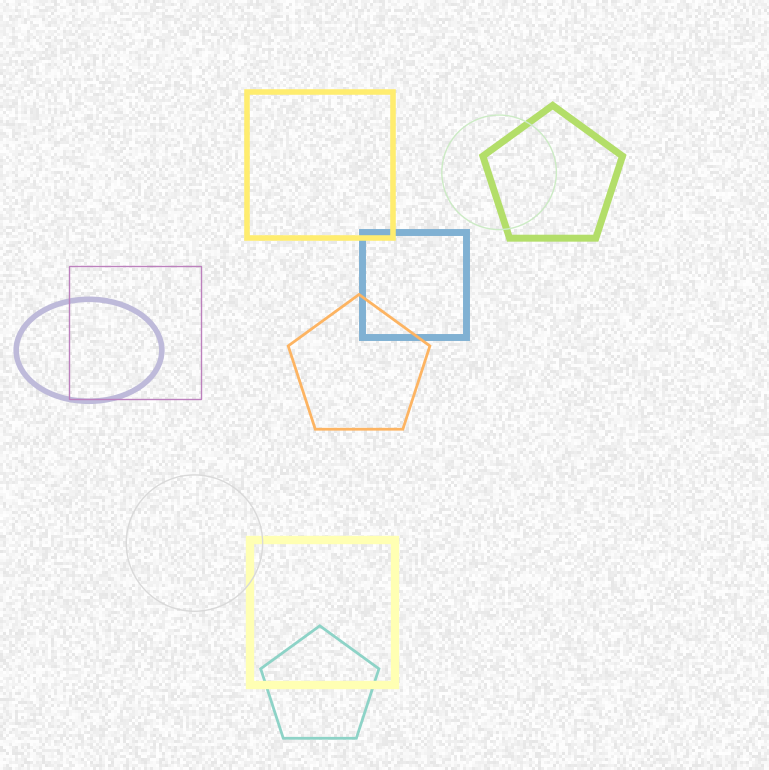[{"shape": "pentagon", "thickness": 1, "radius": 0.4, "center": [0.415, 0.107]}, {"shape": "square", "thickness": 3, "radius": 0.47, "center": [0.419, 0.205]}, {"shape": "oval", "thickness": 2, "radius": 0.47, "center": [0.116, 0.545]}, {"shape": "square", "thickness": 2.5, "radius": 0.34, "center": [0.537, 0.631]}, {"shape": "pentagon", "thickness": 1, "radius": 0.48, "center": [0.466, 0.521]}, {"shape": "pentagon", "thickness": 2.5, "radius": 0.48, "center": [0.718, 0.768]}, {"shape": "circle", "thickness": 0.5, "radius": 0.44, "center": [0.253, 0.295]}, {"shape": "square", "thickness": 0.5, "radius": 0.43, "center": [0.176, 0.568]}, {"shape": "circle", "thickness": 0.5, "radius": 0.37, "center": [0.648, 0.776]}, {"shape": "square", "thickness": 2, "radius": 0.47, "center": [0.416, 0.786]}]